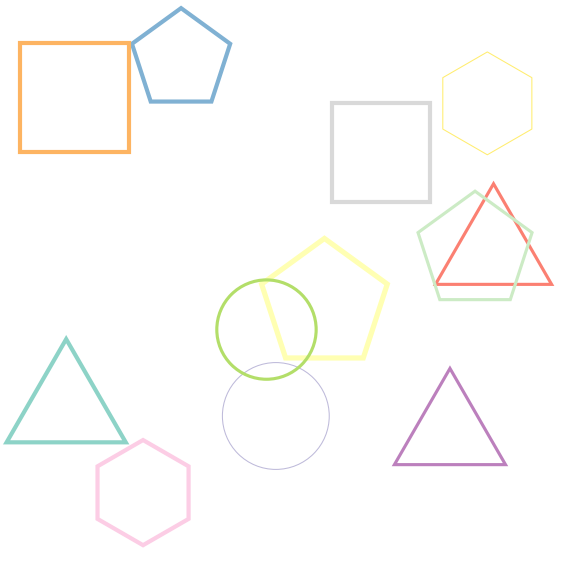[{"shape": "triangle", "thickness": 2, "radius": 0.6, "center": [0.115, 0.293]}, {"shape": "pentagon", "thickness": 2.5, "radius": 0.57, "center": [0.562, 0.472]}, {"shape": "circle", "thickness": 0.5, "radius": 0.46, "center": [0.478, 0.279]}, {"shape": "triangle", "thickness": 1.5, "radius": 0.58, "center": [0.855, 0.565]}, {"shape": "pentagon", "thickness": 2, "radius": 0.45, "center": [0.314, 0.896]}, {"shape": "square", "thickness": 2, "radius": 0.47, "center": [0.129, 0.831]}, {"shape": "circle", "thickness": 1.5, "radius": 0.43, "center": [0.461, 0.428]}, {"shape": "hexagon", "thickness": 2, "radius": 0.46, "center": [0.248, 0.146]}, {"shape": "square", "thickness": 2, "radius": 0.43, "center": [0.66, 0.735]}, {"shape": "triangle", "thickness": 1.5, "radius": 0.56, "center": [0.779, 0.25]}, {"shape": "pentagon", "thickness": 1.5, "radius": 0.52, "center": [0.823, 0.564]}, {"shape": "hexagon", "thickness": 0.5, "radius": 0.45, "center": [0.844, 0.82]}]